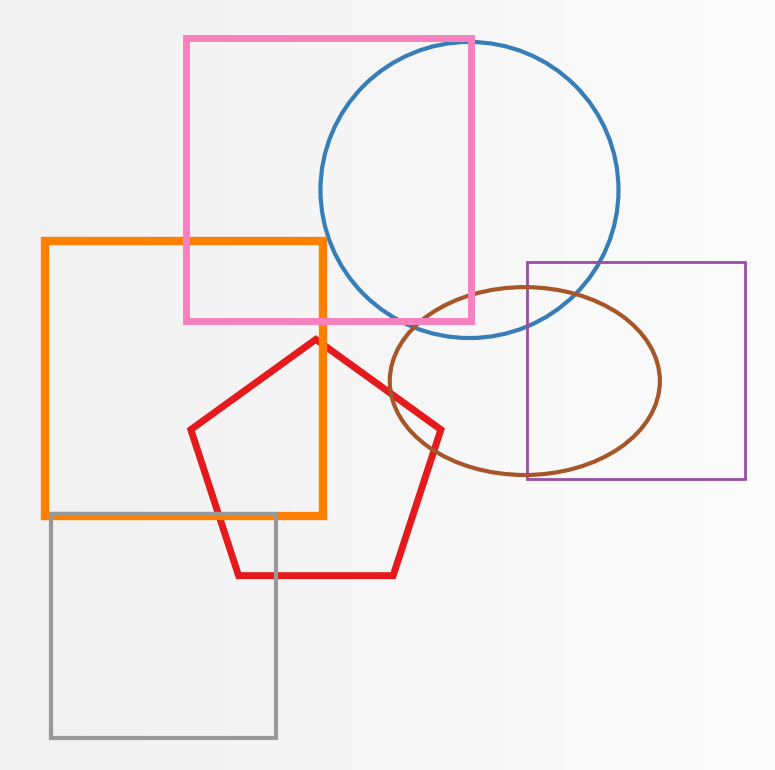[{"shape": "pentagon", "thickness": 2.5, "radius": 0.85, "center": [0.408, 0.39]}, {"shape": "circle", "thickness": 1.5, "radius": 0.96, "center": [0.606, 0.753]}, {"shape": "square", "thickness": 1, "radius": 0.7, "center": [0.821, 0.519]}, {"shape": "square", "thickness": 3, "radius": 0.9, "center": [0.237, 0.508]}, {"shape": "oval", "thickness": 1.5, "radius": 0.87, "center": [0.677, 0.505]}, {"shape": "square", "thickness": 2.5, "radius": 0.92, "center": [0.424, 0.767]}, {"shape": "square", "thickness": 1.5, "radius": 0.73, "center": [0.21, 0.187]}]